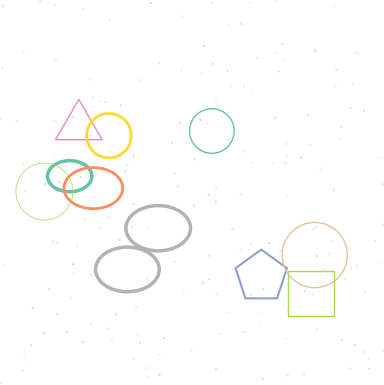[{"shape": "oval", "thickness": 2.5, "radius": 0.29, "center": [0.181, 0.542]}, {"shape": "circle", "thickness": 1, "radius": 0.29, "center": [0.55, 0.66]}, {"shape": "oval", "thickness": 2, "radius": 0.38, "center": [0.242, 0.511]}, {"shape": "pentagon", "thickness": 1.5, "radius": 0.35, "center": [0.679, 0.282]}, {"shape": "triangle", "thickness": 1, "radius": 0.35, "center": [0.205, 0.672]}, {"shape": "square", "thickness": 1, "radius": 0.29, "center": [0.808, 0.237]}, {"shape": "circle", "thickness": 0.5, "radius": 0.37, "center": [0.115, 0.502]}, {"shape": "circle", "thickness": 2, "radius": 0.29, "center": [0.283, 0.648]}, {"shape": "circle", "thickness": 1, "radius": 0.42, "center": [0.818, 0.338]}, {"shape": "oval", "thickness": 2.5, "radius": 0.42, "center": [0.411, 0.407]}, {"shape": "oval", "thickness": 2.5, "radius": 0.41, "center": [0.331, 0.3]}]